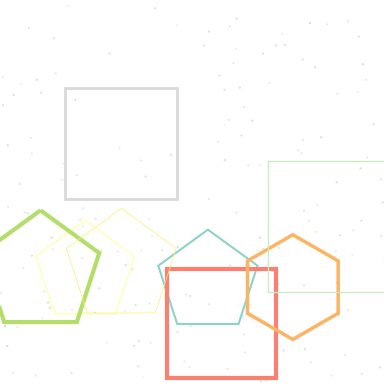[{"shape": "pentagon", "thickness": 1.5, "radius": 0.68, "center": [0.54, 0.268]}, {"shape": "pentagon", "thickness": 1, "radius": 0.67, "center": [0.221, 0.293]}, {"shape": "square", "thickness": 3, "radius": 0.71, "center": [0.576, 0.16]}, {"shape": "hexagon", "thickness": 2.5, "radius": 0.68, "center": [0.761, 0.254]}, {"shape": "pentagon", "thickness": 3, "radius": 0.8, "center": [0.105, 0.293]}, {"shape": "square", "thickness": 2, "radius": 0.73, "center": [0.315, 0.627]}, {"shape": "square", "thickness": 1, "radius": 0.85, "center": [0.867, 0.412]}, {"shape": "pentagon", "thickness": 0.5, "radius": 0.75, "center": [0.315, 0.308]}]